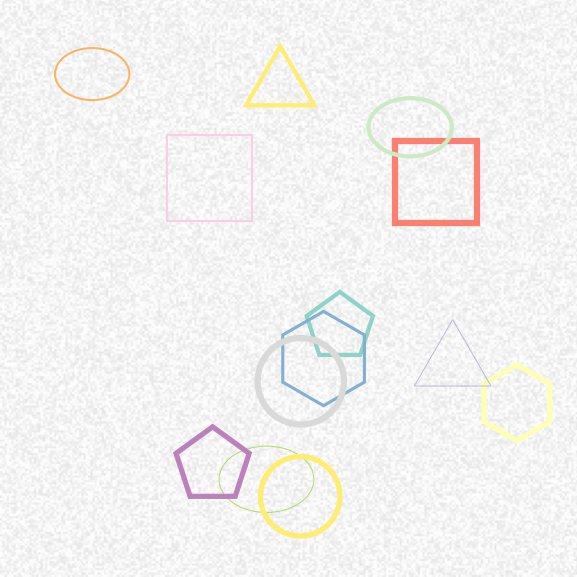[{"shape": "pentagon", "thickness": 2, "radius": 0.3, "center": [0.588, 0.433]}, {"shape": "hexagon", "thickness": 2.5, "radius": 0.33, "center": [0.895, 0.302]}, {"shape": "triangle", "thickness": 0.5, "radius": 0.38, "center": [0.784, 0.369]}, {"shape": "square", "thickness": 3, "radius": 0.36, "center": [0.755, 0.684]}, {"shape": "hexagon", "thickness": 1.5, "radius": 0.41, "center": [0.56, 0.378]}, {"shape": "oval", "thickness": 1, "radius": 0.32, "center": [0.16, 0.871]}, {"shape": "oval", "thickness": 0.5, "radius": 0.41, "center": [0.461, 0.169]}, {"shape": "square", "thickness": 1, "radius": 0.37, "center": [0.363, 0.691]}, {"shape": "circle", "thickness": 3, "radius": 0.37, "center": [0.521, 0.339]}, {"shape": "pentagon", "thickness": 2.5, "radius": 0.33, "center": [0.368, 0.194]}, {"shape": "oval", "thickness": 2, "radius": 0.36, "center": [0.71, 0.779]}, {"shape": "circle", "thickness": 2.5, "radius": 0.34, "center": [0.52, 0.14]}, {"shape": "triangle", "thickness": 2, "radius": 0.34, "center": [0.485, 0.851]}]